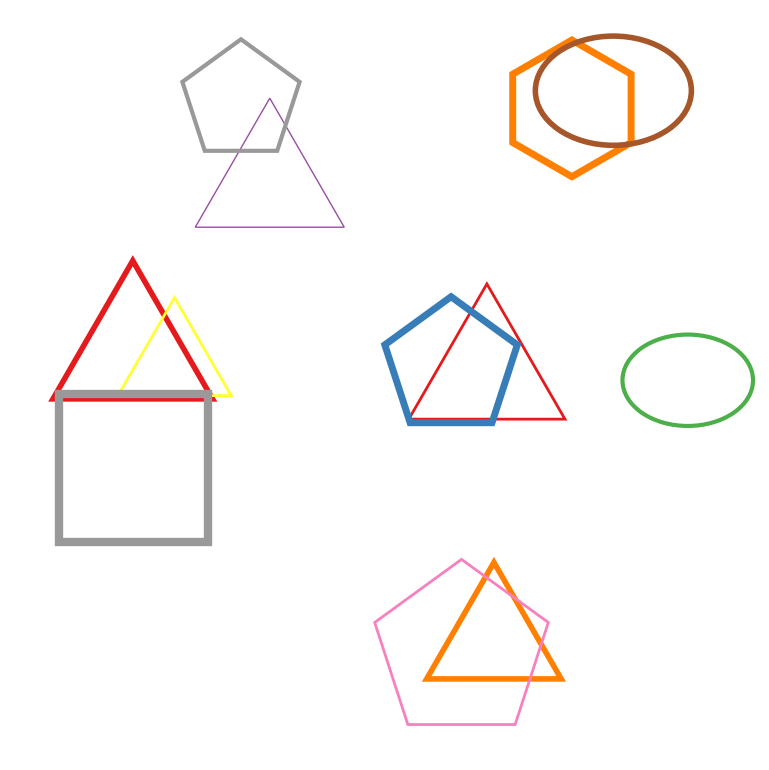[{"shape": "triangle", "thickness": 2, "radius": 0.6, "center": [0.172, 0.542]}, {"shape": "triangle", "thickness": 1, "radius": 0.59, "center": [0.632, 0.514]}, {"shape": "pentagon", "thickness": 2.5, "radius": 0.45, "center": [0.586, 0.524]}, {"shape": "oval", "thickness": 1.5, "radius": 0.42, "center": [0.893, 0.506]}, {"shape": "triangle", "thickness": 0.5, "radius": 0.56, "center": [0.35, 0.761]}, {"shape": "triangle", "thickness": 2, "radius": 0.5, "center": [0.641, 0.169]}, {"shape": "hexagon", "thickness": 2.5, "radius": 0.44, "center": [0.743, 0.859]}, {"shape": "triangle", "thickness": 1, "radius": 0.42, "center": [0.227, 0.529]}, {"shape": "oval", "thickness": 2, "radius": 0.51, "center": [0.797, 0.882]}, {"shape": "pentagon", "thickness": 1, "radius": 0.59, "center": [0.599, 0.155]}, {"shape": "pentagon", "thickness": 1.5, "radius": 0.4, "center": [0.313, 0.869]}, {"shape": "square", "thickness": 3, "radius": 0.48, "center": [0.173, 0.392]}]